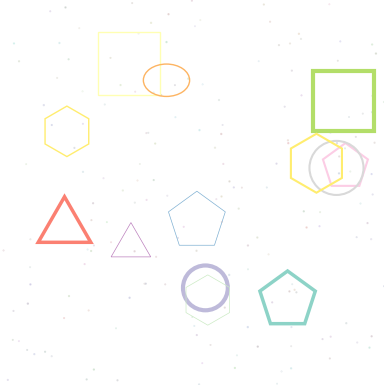[{"shape": "pentagon", "thickness": 2.5, "radius": 0.38, "center": [0.747, 0.22]}, {"shape": "square", "thickness": 1, "radius": 0.41, "center": [0.335, 0.835]}, {"shape": "circle", "thickness": 3, "radius": 0.29, "center": [0.534, 0.252]}, {"shape": "triangle", "thickness": 2.5, "radius": 0.39, "center": [0.168, 0.41]}, {"shape": "pentagon", "thickness": 0.5, "radius": 0.39, "center": [0.511, 0.426]}, {"shape": "oval", "thickness": 1, "radius": 0.3, "center": [0.432, 0.792]}, {"shape": "square", "thickness": 3, "radius": 0.39, "center": [0.892, 0.738]}, {"shape": "pentagon", "thickness": 1.5, "radius": 0.31, "center": [0.897, 0.567]}, {"shape": "circle", "thickness": 1.5, "radius": 0.35, "center": [0.874, 0.564]}, {"shape": "triangle", "thickness": 0.5, "radius": 0.3, "center": [0.34, 0.363]}, {"shape": "hexagon", "thickness": 0.5, "radius": 0.33, "center": [0.54, 0.221]}, {"shape": "hexagon", "thickness": 1, "radius": 0.33, "center": [0.174, 0.659]}, {"shape": "hexagon", "thickness": 1.5, "radius": 0.38, "center": [0.822, 0.576]}]